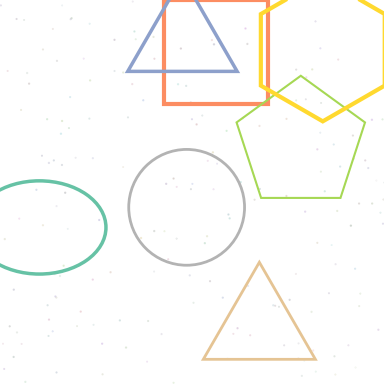[{"shape": "oval", "thickness": 2.5, "radius": 0.86, "center": [0.102, 0.409]}, {"shape": "square", "thickness": 3, "radius": 0.68, "center": [0.561, 0.864]}, {"shape": "triangle", "thickness": 2.5, "radius": 0.82, "center": [0.474, 0.897]}, {"shape": "pentagon", "thickness": 1.5, "radius": 0.88, "center": [0.781, 0.628]}, {"shape": "hexagon", "thickness": 3, "radius": 0.93, "center": [0.838, 0.871]}, {"shape": "triangle", "thickness": 2, "radius": 0.84, "center": [0.674, 0.151]}, {"shape": "circle", "thickness": 2, "radius": 0.75, "center": [0.485, 0.461]}]